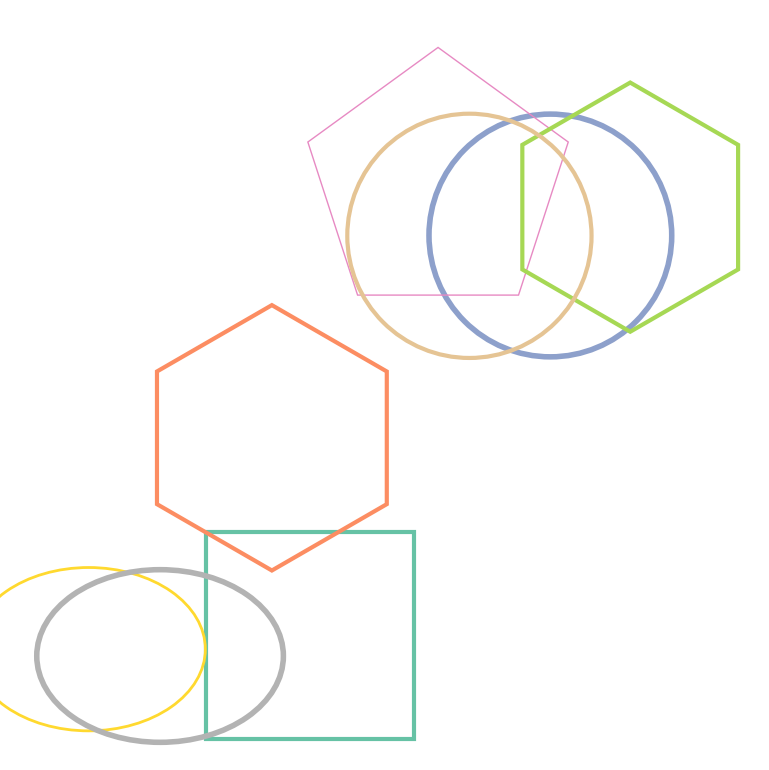[{"shape": "square", "thickness": 1.5, "radius": 0.67, "center": [0.403, 0.174]}, {"shape": "hexagon", "thickness": 1.5, "radius": 0.86, "center": [0.353, 0.431]}, {"shape": "circle", "thickness": 2, "radius": 0.79, "center": [0.715, 0.694]}, {"shape": "pentagon", "thickness": 0.5, "radius": 0.89, "center": [0.569, 0.761]}, {"shape": "hexagon", "thickness": 1.5, "radius": 0.81, "center": [0.818, 0.731]}, {"shape": "oval", "thickness": 1, "radius": 0.76, "center": [0.115, 0.157]}, {"shape": "circle", "thickness": 1.5, "radius": 0.79, "center": [0.61, 0.694]}, {"shape": "oval", "thickness": 2, "radius": 0.8, "center": [0.208, 0.148]}]